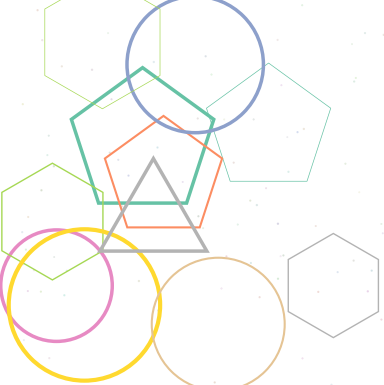[{"shape": "pentagon", "thickness": 2.5, "radius": 0.97, "center": [0.37, 0.63]}, {"shape": "pentagon", "thickness": 0.5, "radius": 0.85, "center": [0.698, 0.667]}, {"shape": "pentagon", "thickness": 1.5, "radius": 0.8, "center": [0.425, 0.539]}, {"shape": "circle", "thickness": 2.5, "radius": 0.89, "center": [0.507, 0.832]}, {"shape": "circle", "thickness": 2.5, "radius": 0.72, "center": [0.147, 0.258]}, {"shape": "hexagon", "thickness": 0.5, "radius": 0.86, "center": [0.266, 0.89]}, {"shape": "hexagon", "thickness": 1, "radius": 0.76, "center": [0.136, 0.425]}, {"shape": "circle", "thickness": 3, "radius": 0.98, "center": [0.219, 0.208]}, {"shape": "circle", "thickness": 1.5, "radius": 0.86, "center": [0.567, 0.158]}, {"shape": "triangle", "thickness": 2.5, "radius": 0.8, "center": [0.398, 0.428]}, {"shape": "hexagon", "thickness": 1, "radius": 0.68, "center": [0.866, 0.258]}]